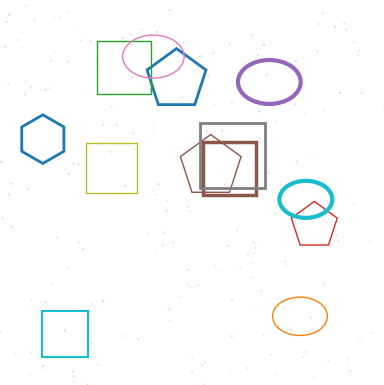[{"shape": "pentagon", "thickness": 2, "radius": 0.4, "center": [0.459, 0.793]}, {"shape": "hexagon", "thickness": 2, "radius": 0.32, "center": [0.111, 0.639]}, {"shape": "oval", "thickness": 1, "radius": 0.36, "center": [0.779, 0.179]}, {"shape": "square", "thickness": 1, "radius": 0.35, "center": [0.322, 0.825]}, {"shape": "pentagon", "thickness": 1, "radius": 0.31, "center": [0.816, 0.414]}, {"shape": "oval", "thickness": 3, "radius": 0.41, "center": [0.7, 0.787]}, {"shape": "pentagon", "thickness": 1, "radius": 0.41, "center": [0.547, 0.568]}, {"shape": "square", "thickness": 2.5, "radius": 0.34, "center": [0.597, 0.563]}, {"shape": "oval", "thickness": 1, "radius": 0.4, "center": [0.398, 0.853]}, {"shape": "square", "thickness": 2, "radius": 0.42, "center": [0.604, 0.597]}, {"shape": "square", "thickness": 1, "radius": 0.33, "center": [0.289, 0.564]}, {"shape": "square", "thickness": 1.5, "radius": 0.3, "center": [0.169, 0.131]}, {"shape": "oval", "thickness": 3, "radius": 0.34, "center": [0.794, 0.482]}]